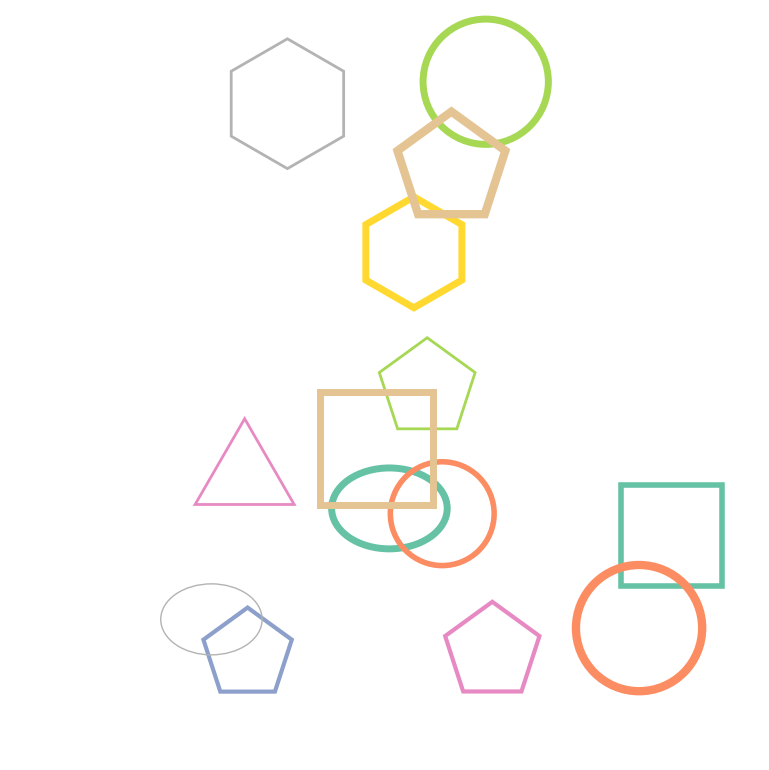[{"shape": "oval", "thickness": 2.5, "radius": 0.38, "center": [0.506, 0.34]}, {"shape": "square", "thickness": 2, "radius": 0.33, "center": [0.872, 0.305]}, {"shape": "circle", "thickness": 2, "radius": 0.34, "center": [0.574, 0.333]}, {"shape": "circle", "thickness": 3, "radius": 0.41, "center": [0.83, 0.184]}, {"shape": "pentagon", "thickness": 1.5, "radius": 0.3, "center": [0.322, 0.151]}, {"shape": "triangle", "thickness": 1, "radius": 0.37, "center": [0.318, 0.382]}, {"shape": "pentagon", "thickness": 1.5, "radius": 0.32, "center": [0.639, 0.154]}, {"shape": "pentagon", "thickness": 1, "radius": 0.33, "center": [0.555, 0.496]}, {"shape": "circle", "thickness": 2.5, "radius": 0.41, "center": [0.631, 0.894]}, {"shape": "hexagon", "thickness": 2.5, "radius": 0.36, "center": [0.537, 0.672]}, {"shape": "square", "thickness": 2.5, "radius": 0.37, "center": [0.489, 0.417]}, {"shape": "pentagon", "thickness": 3, "radius": 0.37, "center": [0.586, 0.781]}, {"shape": "oval", "thickness": 0.5, "radius": 0.33, "center": [0.275, 0.196]}, {"shape": "hexagon", "thickness": 1, "radius": 0.42, "center": [0.373, 0.865]}]